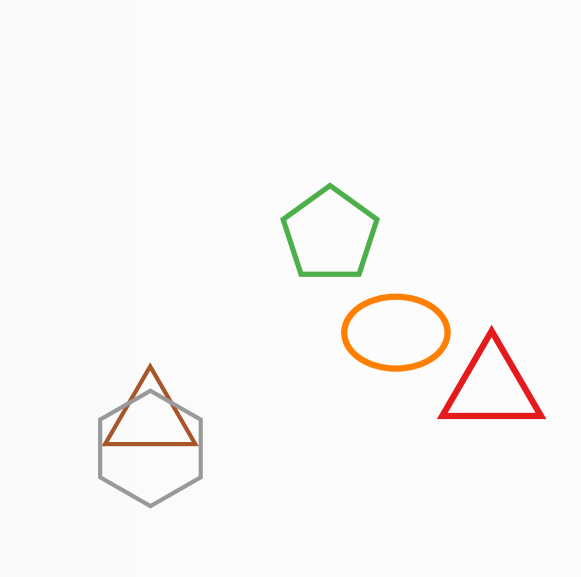[{"shape": "triangle", "thickness": 3, "radius": 0.49, "center": [0.846, 0.328]}, {"shape": "pentagon", "thickness": 2.5, "radius": 0.42, "center": [0.568, 0.593]}, {"shape": "oval", "thickness": 3, "radius": 0.44, "center": [0.681, 0.423]}, {"shape": "triangle", "thickness": 2, "radius": 0.45, "center": [0.258, 0.275]}, {"shape": "hexagon", "thickness": 2, "radius": 0.5, "center": [0.259, 0.223]}]